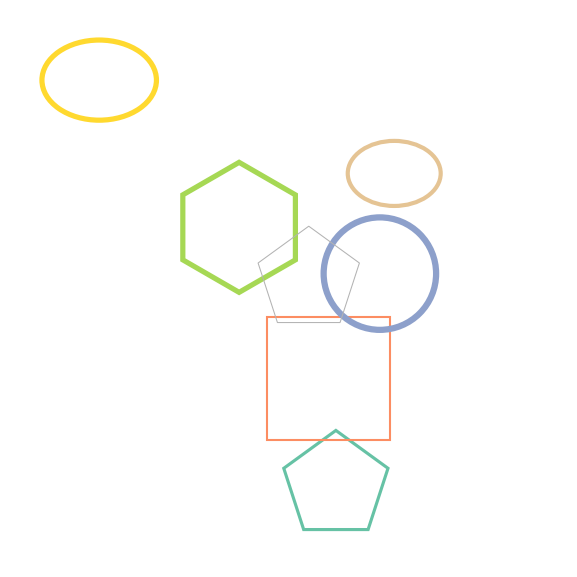[{"shape": "pentagon", "thickness": 1.5, "radius": 0.47, "center": [0.582, 0.159]}, {"shape": "square", "thickness": 1, "radius": 0.53, "center": [0.568, 0.344]}, {"shape": "circle", "thickness": 3, "radius": 0.49, "center": [0.658, 0.525]}, {"shape": "hexagon", "thickness": 2.5, "radius": 0.56, "center": [0.414, 0.605]}, {"shape": "oval", "thickness": 2.5, "radius": 0.5, "center": [0.172, 0.86]}, {"shape": "oval", "thickness": 2, "radius": 0.4, "center": [0.683, 0.699]}, {"shape": "pentagon", "thickness": 0.5, "radius": 0.46, "center": [0.535, 0.515]}]